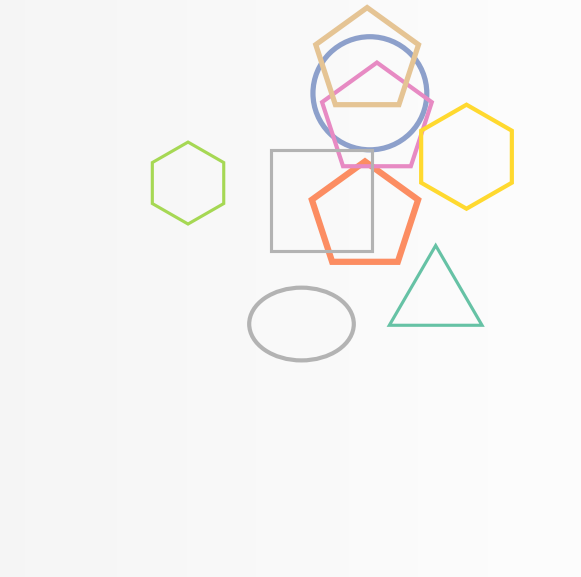[{"shape": "triangle", "thickness": 1.5, "radius": 0.46, "center": [0.75, 0.482]}, {"shape": "pentagon", "thickness": 3, "radius": 0.48, "center": [0.628, 0.624]}, {"shape": "circle", "thickness": 2.5, "radius": 0.49, "center": [0.636, 0.838]}, {"shape": "pentagon", "thickness": 2, "radius": 0.5, "center": [0.648, 0.792]}, {"shape": "hexagon", "thickness": 1.5, "radius": 0.35, "center": [0.323, 0.682]}, {"shape": "hexagon", "thickness": 2, "radius": 0.45, "center": [0.803, 0.728]}, {"shape": "pentagon", "thickness": 2.5, "radius": 0.46, "center": [0.632, 0.893]}, {"shape": "oval", "thickness": 2, "radius": 0.45, "center": [0.519, 0.438]}, {"shape": "square", "thickness": 1.5, "radius": 0.44, "center": [0.553, 0.653]}]